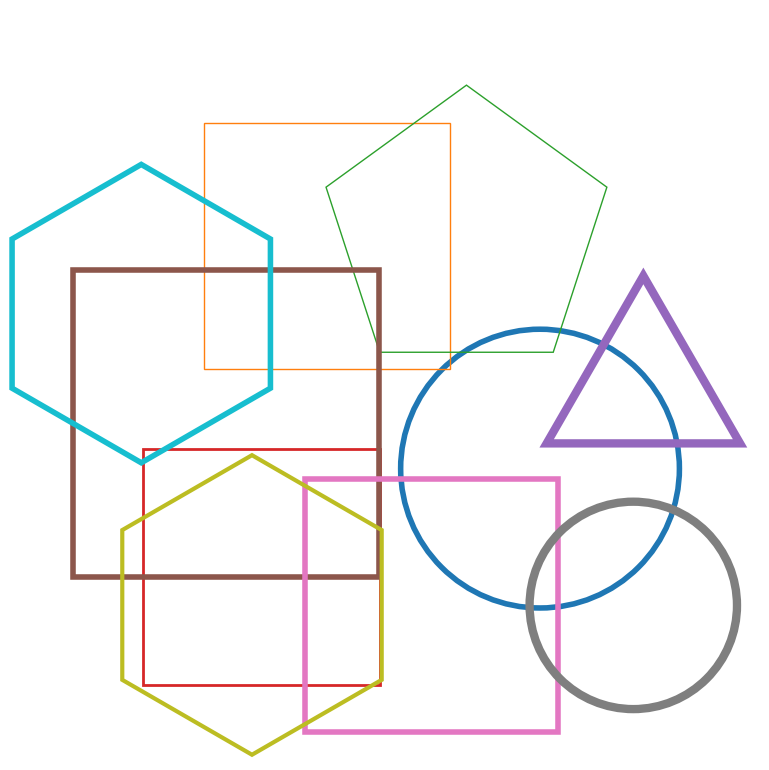[{"shape": "circle", "thickness": 2, "radius": 0.91, "center": [0.701, 0.391]}, {"shape": "square", "thickness": 0.5, "radius": 0.8, "center": [0.425, 0.681]}, {"shape": "pentagon", "thickness": 0.5, "radius": 0.96, "center": [0.606, 0.698]}, {"shape": "square", "thickness": 1, "radius": 0.77, "center": [0.34, 0.264]}, {"shape": "triangle", "thickness": 3, "radius": 0.73, "center": [0.836, 0.497]}, {"shape": "square", "thickness": 2, "radius": 0.99, "center": [0.294, 0.45]}, {"shape": "square", "thickness": 2, "radius": 0.82, "center": [0.561, 0.213]}, {"shape": "circle", "thickness": 3, "radius": 0.67, "center": [0.822, 0.214]}, {"shape": "hexagon", "thickness": 1.5, "radius": 0.97, "center": [0.327, 0.214]}, {"shape": "hexagon", "thickness": 2, "radius": 0.97, "center": [0.183, 0.593]}]